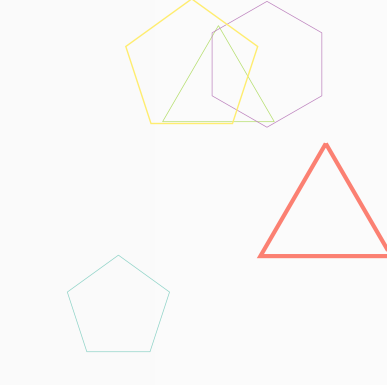[{"shape": "pentagon", "thickness": 0.5, "radius": 0.69, "center": [0.306, 0.199]}, {"shape": "triangle", "thickness": 3, "radius": 0.97, "center": [0.841, 0.432]}, {"shape": "triangle", "thickness": 0.5, "radius": 0.83, "center": [0.564, 0.767]}, {"shape": "hexagon", "thickness": 0.5, "radius": 0.82, "center": [0.689, 0.833]}, {"shape": "pentagon", "thickness": 1, "radius": 0.89, "center": [0.495, 0.824]}]